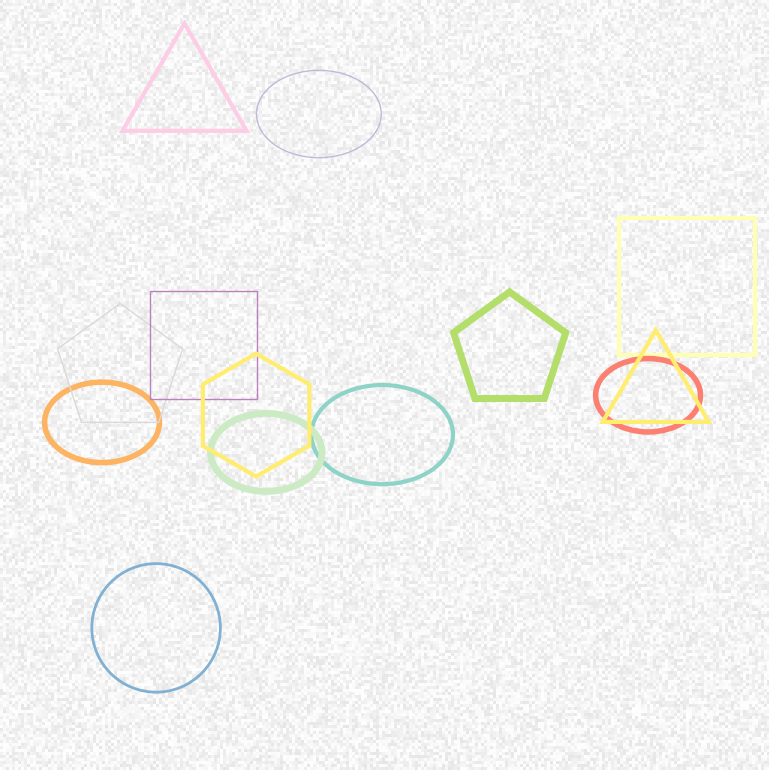[{"shape": "oval", "thickness": 1.5, "radius": 0.46, "center": [0.496, 0.436]}, {"shape": "square", "thickness": 1.5, "radius": 0.44, "center": [0.892, 0.628]}, {"shape": "oval", "thickness": 0.5, "radius": 0.4, "center": [0.414, 0.852]}, {"shape": "oval", "thickness": 2, "radius": 0.34, "center": [0.842, 0.487]}, {"shape": "circle", "thickness": 1, "radius": 0.42, "center": [0.203, 0.185]}, {"shape": "oval", "thickness": 2, "radius": 0.37, "center": [0.133, 0.451]}, {"shape": "pentagon", "thickness": 2.5, "radius": 0.38, "center": [0.662, 0.544]}, {"shape": "triangle", "thickness": 1.5, "radius": 0.46, "center": [0.24, 0.877]}, {"shape": "pentagon", "thickness": 0.5, "radius": 0.43, "center": [0.156, 0.521]}, {"shape": "square", "thickness": 0.5, "radius": 0.35, "center": [0.265, 0.552]}, {"shape": "oval", "thickness": 2.5, "radius": 0.36, "center": [0.346, 0.412]}, {"shape": "hexagon", "thickness": 1.5, "radius": 0.4, "center": [0.333, 0.461]}, {"shape": "triangle", "thickness": 1.5, "radius": 0.4, "center": [0.852, 0.492]}]